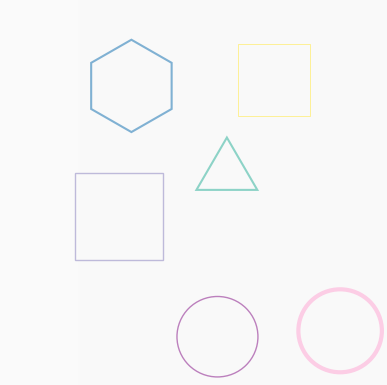[{"shape": "triangle", "thickness": 1.5, "radius": 0.45, "center": [0.585, 0.552]}, {"shape": "square", "thickness": 1, "radius": 0.57, "center": [0.306, 0.438]}, {"shape": "hexagon", "thickness": 1.5, "radius": 0.6, "center": [0.339, 0.777]}, {"shape": "circle", "thickness": 3, "radius": 0.54, "center": [0.878, 0.141]}, {"shape": "circle", "thickness": 1, "radius": 0.52, "center": [0.561, 0.125]}, {"shape": "square", "thickness": 0.5, "radius": 0.47, "center": [0.706, 0.792]}]